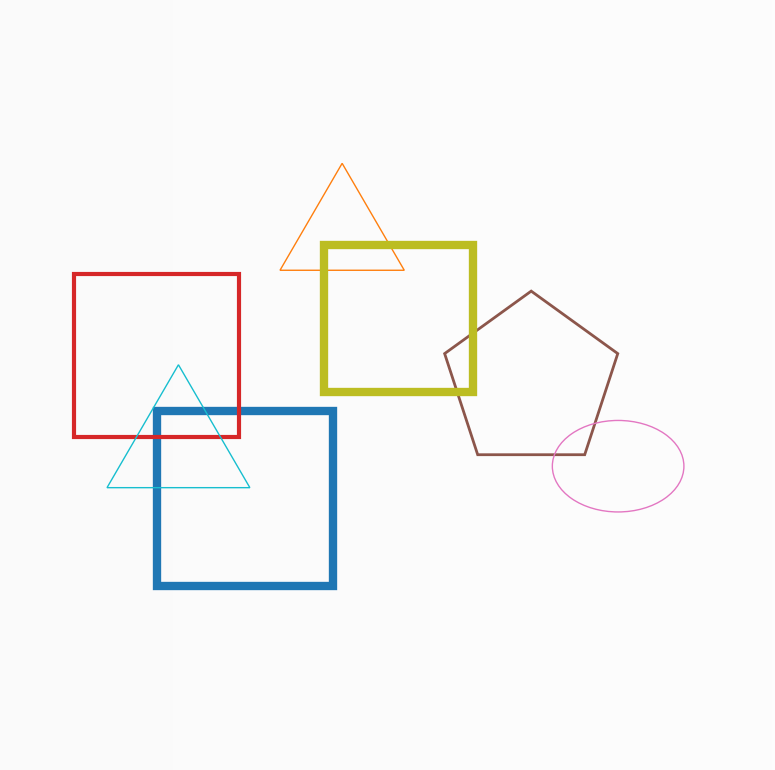[{"shape": "square", "thickness": 3, "radius": 0.57, "center": [0.317, 0.352]}, {"shape": "triangle", "thickness": 0.5, "radius": 0.46, "center": [0.441, 0.695]}, {"shape": "square", "thickness": 1.5, "radius": 0.53, "center": [0.202, 0.538]}, {"shape": "pentagon", "thickness": 1, "radius": 0.59, "center": [0.685, 0.504]}, {"shape": "oval", "thickness": 0.5, "radius": 0.42, "center": [0.798, 0.395]}, {"shape": "square", "thickness": 3, "radius": 0.48, "center": [0.514, 0.587]}, {"shape": "triangle", "thickness": 0.5, "radius": 0.53, "center": [0.23, 0.42]}]